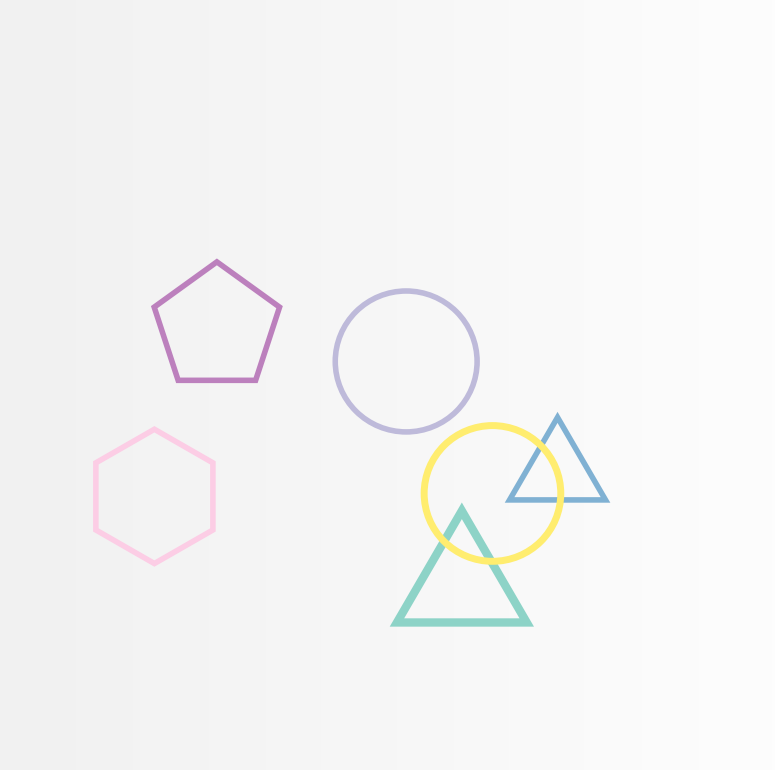[{"shape": "triangle", "thickness": 3, "radius": 0.48, "center": [0.596, 0.24]}, {"shape": "circle", "thickness": 2, "radius": 0.46, "center": [0.524, 0.531]}, {"shape": "triangle", "thickness": 2, "radius": 0.36, "center": [0.719, 0.386]}, {"shape": "hexagon", "thickness": 2, "radius": 0.44, "center": [0.199, 0.355]}, {"shape": "pentagon", "thickness": 2, "radius": 0.43, "center": [0.28, 0.575]}, {"shape": "circle", "thickness": 2.5, "radius": 0.44, "center": [0.635, 0.359]}]